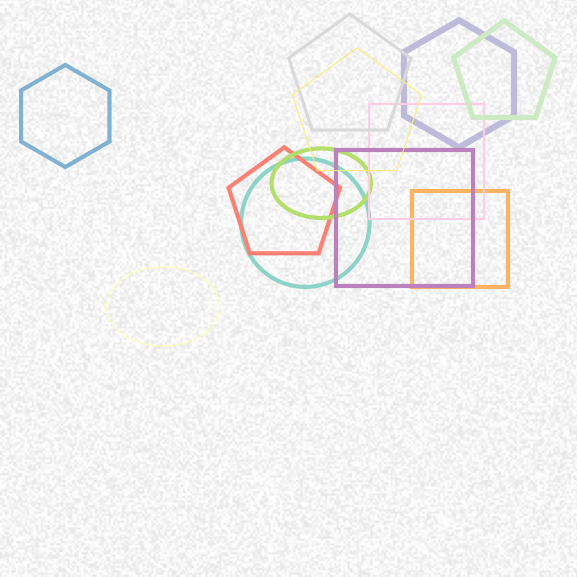[{"shape": "circle", "thickness": 2, "radius": 0.56, "center": [0.529, 0.613]}, {"shape": "oval", "thickness": 0.5, "radius": 0.49, "center": [0.282, 0.468]}, {"shape": "hexagon", "thickness": 3, "radius": 0.55, "center": [0.795, 0.854]}, {"shape": "pentagon", "thickness": 2, "radius": 0.51, "center": [0.492, 0.643]}, {"shape": "hexagon", "thickness": 2, "radius": 0.44, "center": [0.113, 0.798]}, {"shape": "square", "thickness": 2, "radius": 0.42, "center": [0.796, 0.585]}, {"shape": "oval", "thickness": 2, "radius": 0.43, "center": [0.556, 0.682]}, {"shape": "square", "thickness": 1, "radius": 0.5, "center": [0.739, 0.72]}, {"shape": "pentagon", "thickness": 1.5, "radius": 0.56, "center": [0.606, 0.864]}, {"shape": "square", "thickness": 2, "radius": 0.59, "center": [0.701, 0.622]}, {"shape": "pentagon", "thickness": 2.5, "radius": 0.46, "center": [0.873, 0.871]}, {"shape": "pentagon", "thickness": 0.5, "radius": 0.59, "center": [0.618, 0.799]}]